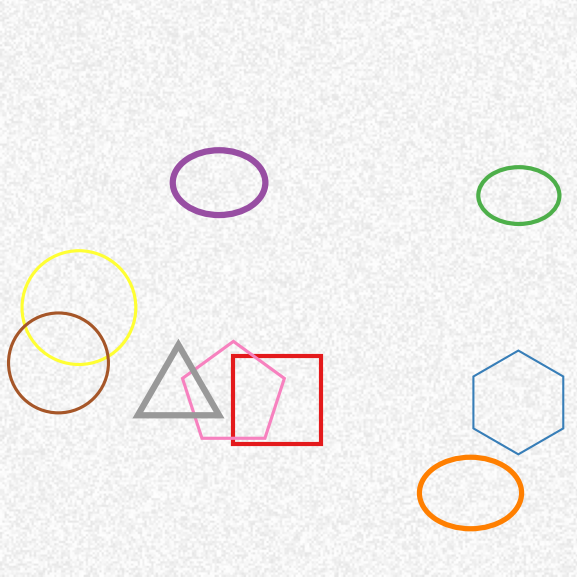[{"shape": "square", "thickness": 2, "radius": 0.38, "center": [0.48, 0.306]}, {"shape": "hexagon", "thickness": 1, "radius": 0.45, "center": [0.898, 0.302]}, {"shape": "oval", "thickness": 2, "radius": 0.35, "center": [0.898, 0.66]}, {"shape": "oval", "thickness": 3, "radius": 0.4, "center": [0.379, 0.683]}, {"shape": "oval", "thickness": 2.5, "radius": 0.44, "center": [0.815, 0.145]}, {"shape": "circle", "thickness": 1.5, "radius": 0.49, "center": [0.137, 0.466]}, {"shape": "circle", "thickness": 1.5, "radius": 0.43, "center": [0.101, 0.371]}, {"shape": "pentagon", "thickness": 1.5, "radius": 0.46, "center": [0.404, 0.315]}, {"shape": "triangle", "thickness": 3, "radius": 0.41, "center": [0.309, 0.321]}]